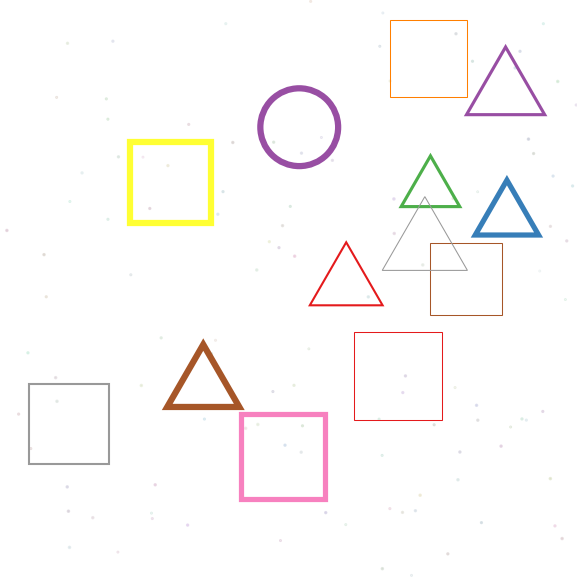[{"shape": "triangle", "thickness": 1, "radius": 0.36, "center": [0.599, 0.507]}, {"shape": "square", "thickness": 0.5, "radius": 0.38, "center": [0.689, 0.349]}, {"shape": "triangle", "thickness": 2.5, "radius": 0.32, "center": [0.878, 0.624]}, {"shape": "triangle", "thickness": 1.5, "radius": 0.29, "center": [0.745, 0.671]}, {"shape": "circle", "thickness": 3, "radius": 0.34, "center": [0.518, 0.779]}, {"shape": "triangle", "thickness": 1.5, "radius": 0.39, "center": [0.875, 0.84]}, {"shape": "square", "thickness": 0.5, "radius": 0.34, "center": [0.742, 0.898]}, {"shape": "square", "thickness": 3, "radius": 0.35, "center": [0.295, 0.684]}, {"shape": "square", "thickness": 0.5, "radius": 0.31, "center": [0.806, 0.516]}, {"shape": "triangle", "thickness": 3, "radius": 0.36, "center": [0.352, 0.33]}, {"shape": "square", "thickness": 2.5, "radius": 0.36, "center": [0.49, 0.209]}, {"shape": "square", "thickness": 1, "radius": 0.35, "center": [0.119, 0.265]}, {"shape": "triangle", "thickness": 0.5, "radius": 0.43, "center": [0.736, 0.573]}]